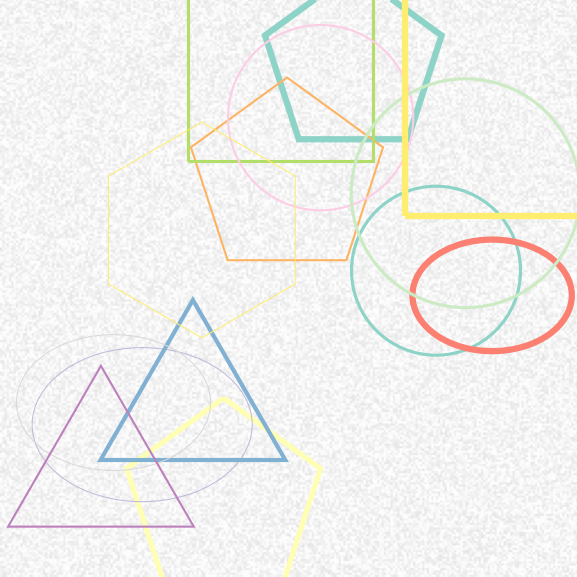[{"shape": "pentagon", "thickness": 3, "radius": 0.8, "center": [0.612, 0.888]}, {"shape": "circle", "thickness": 1.5, "radius": 0.73, "center": [0.755, 0.53]}, {"shape": "pentagon", "thickness": 2.5, "radius": 0.88, "center": [0.387, 0.134]}, {"shape": "oval", "thickness": 0.5, "radius": 0.95, "center": [0.246, 0.264]}, {"shape": "oval", "thickness": 3, "radius": 0.69, "center": [0.852, 0.488]}, {"shape": "triangle", "thickness": 2, "radius": 0.92, "center": [0.334, 0.295]}, {"shape": "pentagon", "thickness": 1, "radius": 0.87, "center": [0.497, 0.69]}, {"shape": "square", "thickness": 1.5, "radius": 0.8, "center": [0.486, 0.88]}, {"shape": "circle", "thickness": 1, "radius": 0.8, "center": [0.555, 0.795]}, {"shape": "oval", "thickness": 0.5, "radius": 0.84, "center": [0.197, 0.302]}, {"shape": "triangle", "thickness": 1, "radius": 0.93, "center": [0.175, 0.18]}, {"shape": "circle", "thickness": 1.5, "radius": 0.99, "center": [0.806, 0.665]}, {"shape": "square", "thickness": 3, "radius": 0.99, "center": [0.899, 0.821]}, {"shape": "hexagon", "thickness": 0.5, "radius": 0.93, "center": [0.35, 0.601]}]